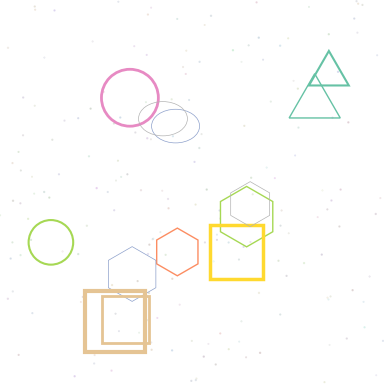[{"shape": "triangle", "thickness": 1, "radius": 0.38, "center": [0.817, 0.732]}, {"shape": "triangle", "thickness": 1.5, "radius": 0.3, "center": [0.854, 0.808]}, {"shape": "hexagon", "thickness": 1, "radius": 0.31, "center": [0.461, 0.346]}, {"shape": "hexagon", "thickness": 0.5, "radius": 0.36, "center": [0.343, 0.288]}, {"shape": "oval", "thickness": 0.5, "radius": 0.31, "center": [0.456, 0.673]}, {"shape": "circle", "thickness": 2, "radius": 0.37, "center": [0.337, 0.746]}, {"shape": "circle", "thickness": 1.5, "radius": 0.29, "center": [0.132, 0.371]}, {"shape": "hexagon", "thickness": 1, "radius": 0.39, "center": [0.641, 0.437]}, {"shape": "square", "thickness": 2.5, "radius": 0.35, "center": [0.615, 0.345]}, {"shape": "square", "thickness": 2, "radius": 0.3, "center": [0.326, 0.171]}, {"shape": "square", "thickness": 3, "radius": 0.39, "center": [0.299, 0.165]}, {"shape": "oval", "thickness": 0.5, "radius": 0.32, "center": [0.423, 0.692]}, {"shape": "hexagon", "thickness": 0.5, "radius": 0.29, "center": [0.65, 0.47]}]